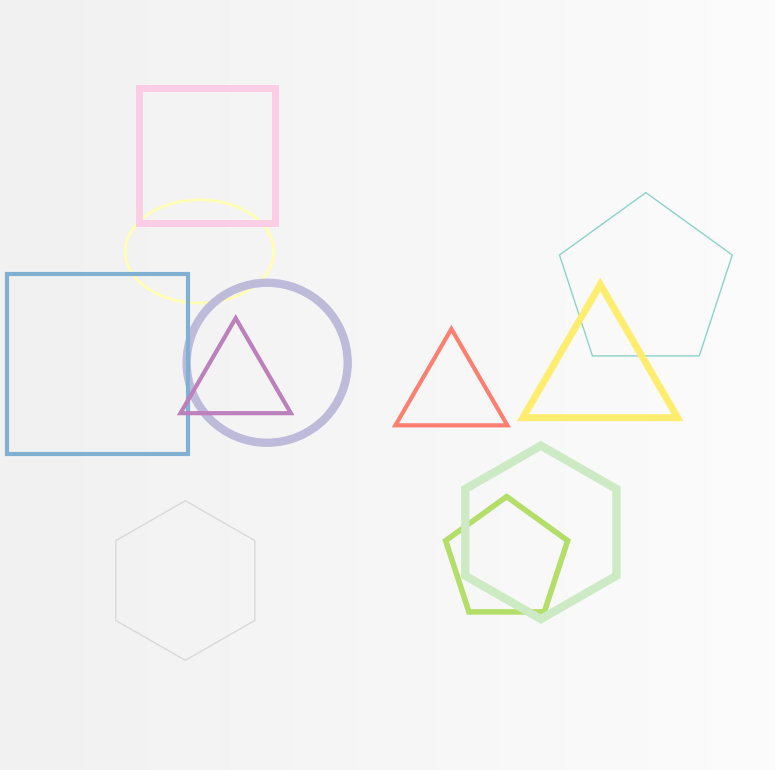[{"shape": "pentagon", "thickness": 0.5, "radius": 0.59, "center": [0.833, 0.633]}, {"shape": "oval", "thickness": 1, "radius": 0.48, "center": [0.257, 0.673]}, {"shape": "circle", "thickness": 3, "radius": 0.52, "center": [0.345, 0.529]}, {"shape": "triangle", "thickness": 1.5, "radius": 0.42, "center": [0.582, 0.489]}, {"shape": "square", "thickness": 1.5, "radius": 0.58, "center": [0.126, 0.528]}, {"shape": "pentagon", "thickness": 2, "radius": 0.41, "center": [0.654, 0.272]}, {"shape": "square", "thickness": 2.5, "radius": 0.44, "center": [0.267, 0.798]}, {"shape": "hexagon", "thickness": 0.5, "radius": 0.52, "center": [0.239, 0.246]}, {"shape": "triangle", "thickness": 1.5, "radius": 0.41, "center": [0.304, 0.505]}, {"shape": "hexagon", "thickness": 3, "radius": 0.56, "center": [0.698, 0.309]}, {"shape": "triangle", "thickness": 2.5, "radius": 0.58, "center": [0.775, 0.515]}]